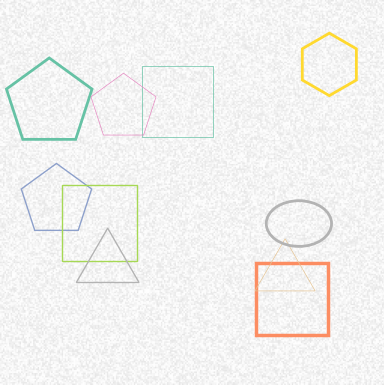[{"shape": "square", "thickness": 0.5, "radius": 0.47, "center": [0.461, 0.737]}, {"shape": "pentagon", "thickness": 2, "radius": 0.58, "center": [0.128, 0.733]}, {"shape": "square", "thickness": 2.5, "radius": 0.47, "center": [0.758, 0.222]}, {"shape": "pentagon", "thickness": 1, "radius": 0.48, "center": [0.147, 0.479]}, {"shape": "pentagon", "thickness": 0.5, "radius": 0.44, "center": [0.321, 0.721]}, {"shape": "square", "thickness": 1, "radius": 0.49, "center": [0.259, 0.42]}, {"shape": "hexagon", "thickness": 2, "radius": 0.41, "center": [0.855, 0.833]}, {"shape": "triangle", "thickness": 0.5, "radius": 0.45, "center": [0.74, 0.289]}, {"shape": "oval", "thickness": 2, "radius": 0.42, "center": [0.776, 0.419]}, {"shape": "triangle", "thickness": 1, "radius": 0.47, "center": [0.28, 0.313]}]